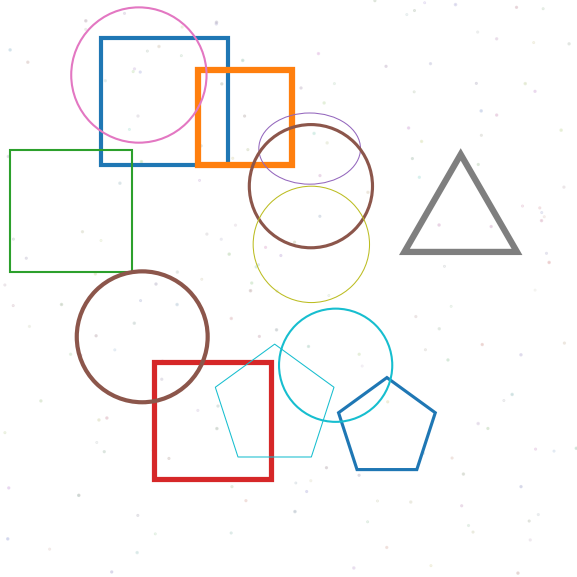[{"shape": "pentagon", "thickness": 1.5, "radius": 0.44, "center": [0.67, 0.257]}, {"shape": "square", "thickness": 2, "radius": 0.55, "center": [0.285, 0.824]}, {"shape": "square", "thickness": 3, "radius": 0.41, "center": [0.425, 0.796]}, {"shape": "square", "thickness": 1, "radius": 0.53, "center": [0.123, 0.634]}, {"shape": "square", "thickness": 2.5, "radius": 0.51, "center": [0.368, 0.272]}, {"shape": "oval", "thickness": 0.5, "radius": 0.44, "center": [0.536, 0.742]}, {"shape": "circle", "thickness": 2, "radius": 0.57, "center": [0.246, 0.416]}, {"shape": "circle", "thickness": 1.5, "radius": 0.53, "center": [0.538, 0.677]}, {"shape": "circle", "thickness": 1, "radius": 0.59, "center": [0.24, 0.869]}, {"shape": "triangle", "thickness": 3, "radius": 0.56, "center": [0.798, 0.619]}, {"shape": "circle", "thickness": 0.5, "radius": 0.5, "center": [0.539, 0.576]}, {"shape": "pentagon", "thickness": 0.5, "radius": 0.54, "center": [0.476, 0.295]}, {"shape": "circle", "thickness": 1, "radius": 0.49, "center": [0.581, 0.367]}]